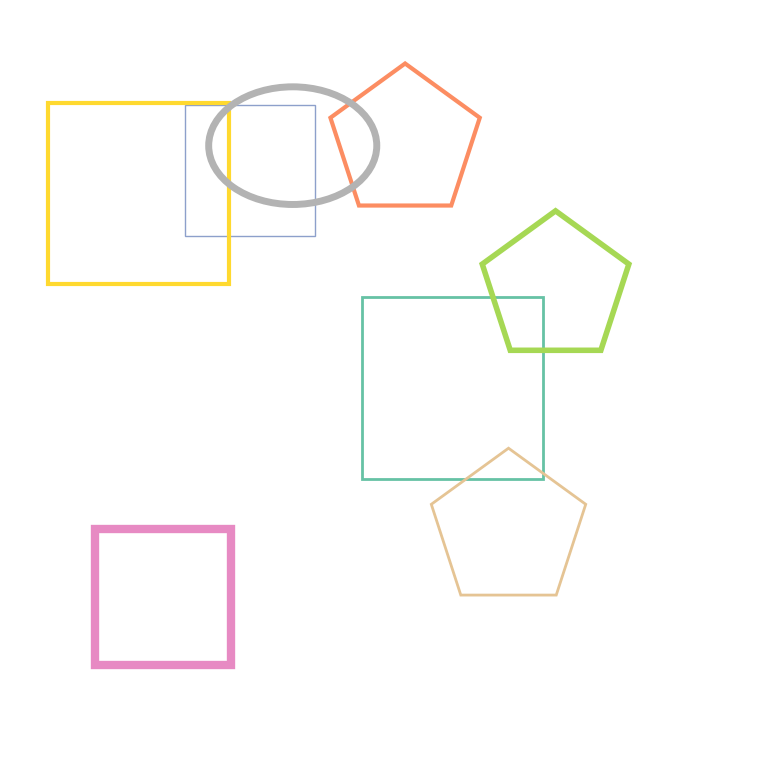[{"shape": "square", "thickness": 1, "radius": 0.59, "center": [0.588, 0.496]}, {"shape": "pentagon", "thickness": 1.5, "radius": 0.51, "center": [0.526, 0.816]}, {"shape": "square", "thickness": 0.5, "radius": 0.42, "center": [0.325, 0.779]}, {"shape": "square", "thickness": 3, "radius": 0.44, "center": [0.211, 0.224]}, {"shape": "pentagon", "thickness": 2, "radius": 0.5, "center": [0.721, 0.626]}, {"shape": "square", "thickness": 1.5, "radius": 0.59, "center": [0.18, 0.749]}, {"shape": "pentagon", "thickness": 1, "radius": 0.53, "center": [0.66, 0.312]}, {"shape": "oval", "thickness": 2.5, "radius": 0.55, "center": [0.38, 0.811]}]